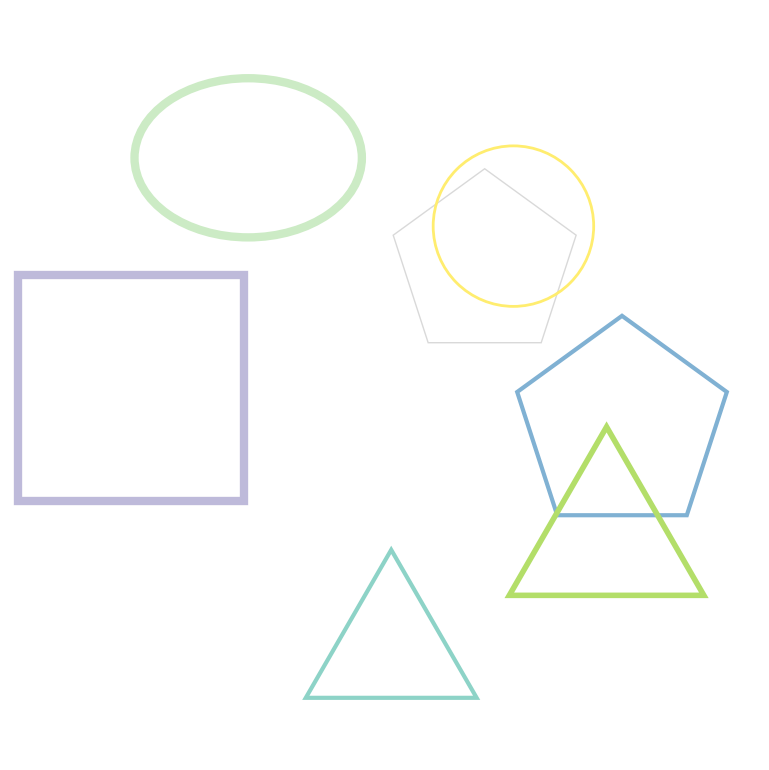[{"shape": "triangle", "thickness": 1.5, "radius": 0.64, "center": [0.508, 0.158]}, {"shape": "square", "thickness": 3, "radius": 0.73, "center": [0.17, 0.496]}, {"shape": "pentagon", "thickness": 1.5, "radius": 0.72, "center": [0.808, 0.447]}, {"shape": "triangle", "thickness": 2, "radius": 0.73, "center": [0.788, 0.3]}, {"shape": "pentagon", "thickness": 0.5, "radius": 0.62, "center": [0.629, 0.656]}, {"shape": "oval", "thickness": 3, "radius": 0.74, "center": [0.322, 0.795]}, {"shape": "circle", "thickness": 1, "radius": 0.52, "center": [0.667, 0.706]}]